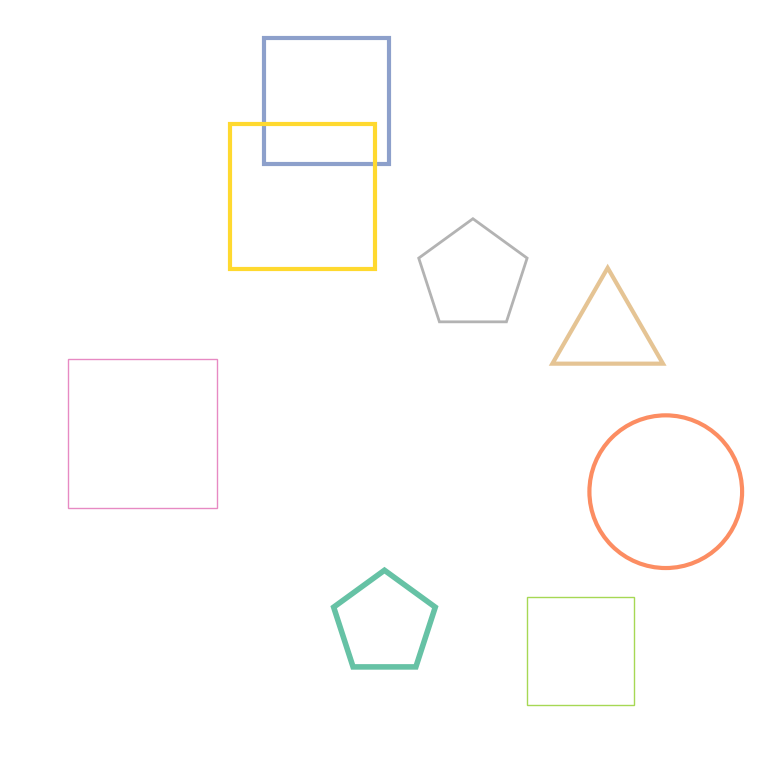[{"shape": "pentagon", "thickness": 2, "radius": 0.35, "center": [0.499, 0.19]}, {"shape": "circle", "thickness": 1.5, "radius": 0.5, "center": [0.865, 0.361]}, {"shape": "square", "thickness": 1.5, "radius": 0.41, "center": [0.424, 0.869]}, {"shape": "square", "thickness": 0.5, "radius": 0.48, "center": [0.185, 0.437]}, {"shape": "square", "thickness": 0.5, "radius": 0.35, "center": [0.754, 0.154]}, {"shape": "square", "thickness": 1.5, "radius": 0.47, "center": [0.393, 0.745]}, {"shape": "triangle", "thickness": 1.5, "radius": 0.41, "center": [0.789, 0.569]}, {"shape": "pentagon", "thickness": 1, "radius": 0.37, "center": [0.614, 0.642]}]